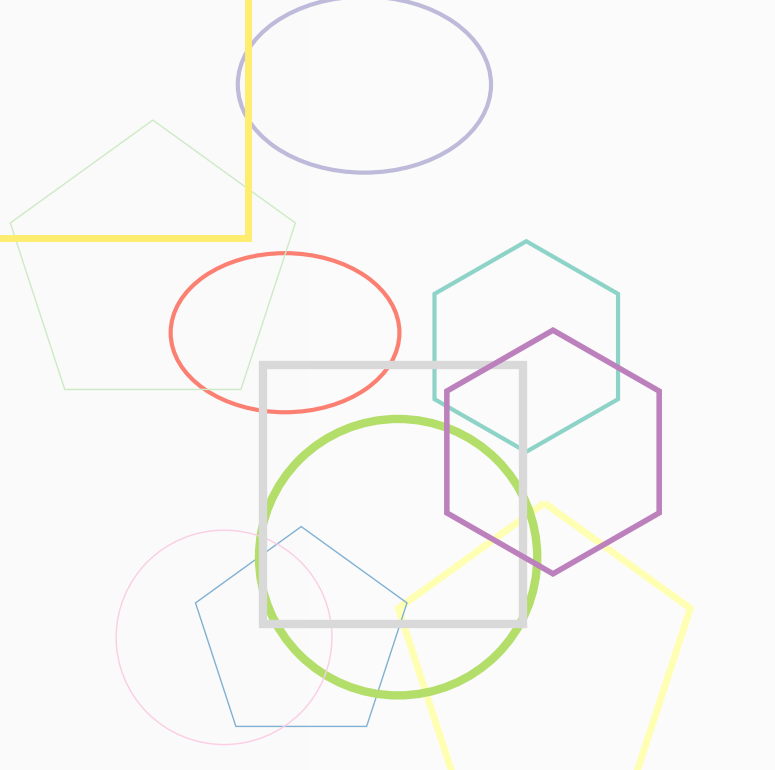[{"shape": "hexagon", "thickness": 1.5, "radius": 0.68, "center": [0.679, 0.55]}, {"shape": "pentagon", "thickness": 2.5, "radius": 0.99, "center": [0.702, 0.149]}, {"shape": "oval", "thickness": 1.5, "radius": 0.82, "center": [0.47, 0.89]}, {"shape": "oval", "thickness": 1.5, "radius": 0.74, "center": [0.368, 0.568]}, {"shape": "pentagon", "thickness": 0.5, "radius": 0.72, "center": [0.389, 0.173]}, {"shape": "circle", "thickness": 3, "radius": 0.9, "center": [0.514, 0.276]}, {"shape": "circle", "thickness": 0.5, "radius": 0.7, "center": [0.289, 0.172]}, {"shape": "square", "thickness": 3, "radius": 0.84, "center": [0.507, 0.358]}, {"shape": "hexagon", "thickness": 2, "radius": 0.79, "center": [0.714, 0.413]}, {"shape": "pentagon", "thickness": 0.5, "radius": 0.97, "center": [0.197, 0.651]}, {"shape": "square", "thickness": 2.5, "radius": 0.86, "center": [0.149, 0.863]}]